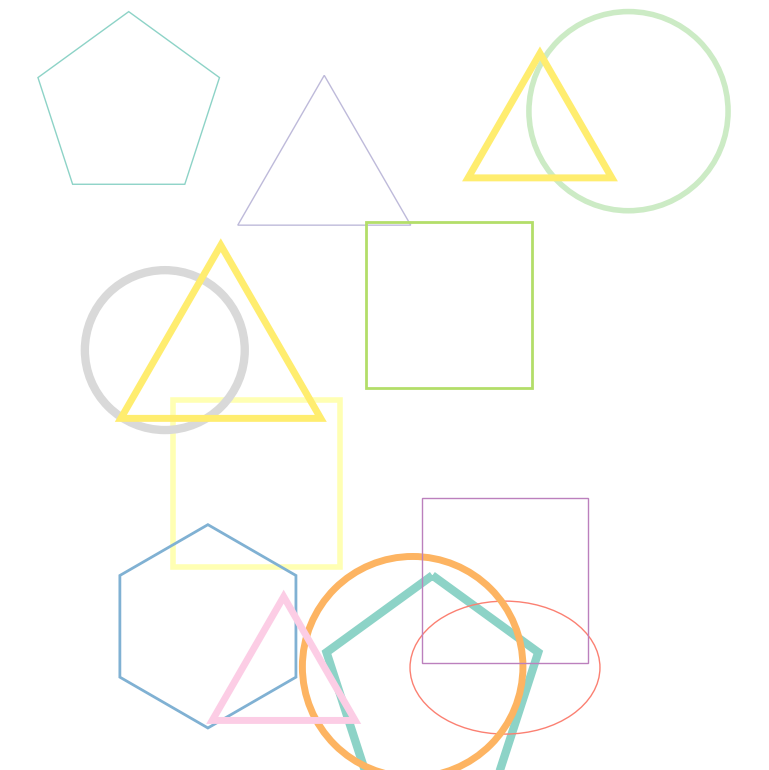[{"shape": "pentagon", "thickness": 3, "radius": 0.72, "center": [0.562, 0.108]}, {"shape": "pentagon", "thickness": 0.5, "radius": 0.62, "center": [0.167, 0.861]}, {"shape": "square", "thickness": 2, "radius": 0.54, "center": [0.333, 0.372]}, {"shape": "triangle", "thickness": 0.5, "radius": 0.65, "center": [0.421, 0.772]}, {"shape": "oval", "thickness": 0.5, "radius": 0.62, "center": [0.656, 0.133]}, {"shape": "hexagon", "thickness": 1, "radius": 0.66, "center": [0.27, 0.187]}, {"shape": "circle", "thickness": 2.5, "radius": 0.72, "center": [0.536, 0.134]}, {"shape": "square", "thickness": 1, "radius": 0.54, "center": [0.584, 0.604]}, {"shape": "triangle", "thickness": 2.5, "radius": 0.54, "center": [0.368, 0.118]}, {"shape": "circle", "thickness": 3, "radius": 0.52, "center": [0.214, 0.545]}, {"shape": "square", "thickness": 0.5, "radius": 0.54, "center": [0.656, 0.246]}, {"shape": "circle", "thickness": 2, "radius": 0.65, "center": [0.816, 0.856]}, {"shape": "triangle", "thickness": 2.5, "radius": 0.75, "center": [0.287, 0.532]}, {"shape": "triangle", "thickness": 2.5, "radius": 0.54, "center": [0.701, 0.823]}]